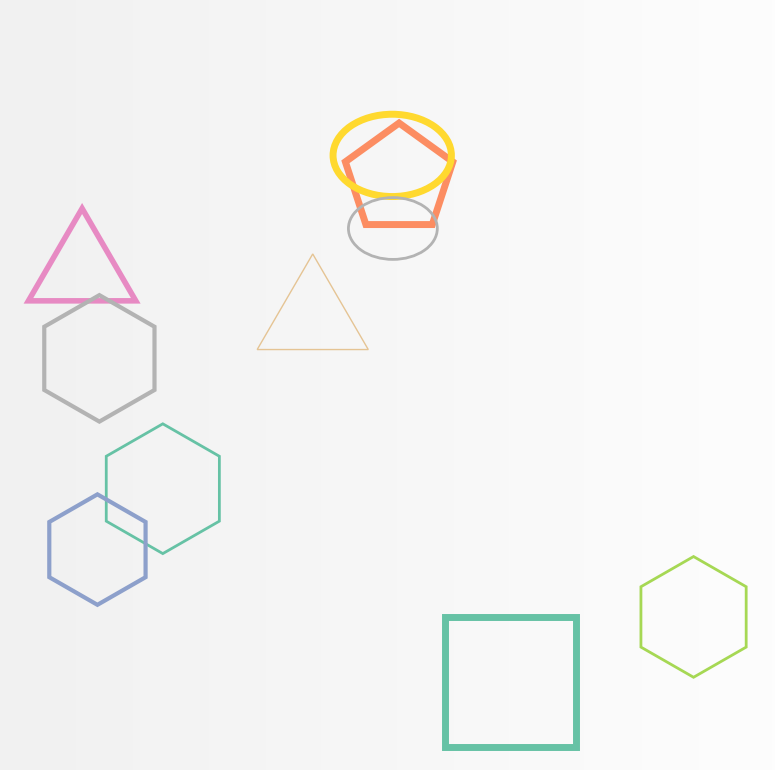[{"shape": "hexagon", "thickness": 1, "radius": 0.42, "center": [0.21, 0.365]}, {"shape": "square", "thickness": 2.5, "radius": 0.42, "center": [0.658, 0.115]}, {"shape": "pentagon", "thickness": 2.5, "radius": 0.36, "center": [0.515, 0.767]}, {"shape": "hexagon", "thickness": 1.5, "radius": 0.36, "center": [0.126, 0.286]}, {"shape": "triangle", "thickness": 2, "radius": 0.4, "center": [0.106, 0.649]}, {"shape": "hexagon", "thickness": 1, "radius": 0.39, "center": [0.895, 0.199]}, {"shape": "oval", "thickness": 2.5, "radius": 0.38, "center": [0.506, 0.798]}, {"shape": "triangle", "thickness": 0.5, "radius": 0.41, "center": [0.404, 0.587]}, {"shape": "oval", "thickness": 1, "radius": 0.29, "center": [0.507, 0.703]}, {"shape": "hexagon", "thickness": 1.5, "radius": 0.41, "center": [0.128, 0.535]}]